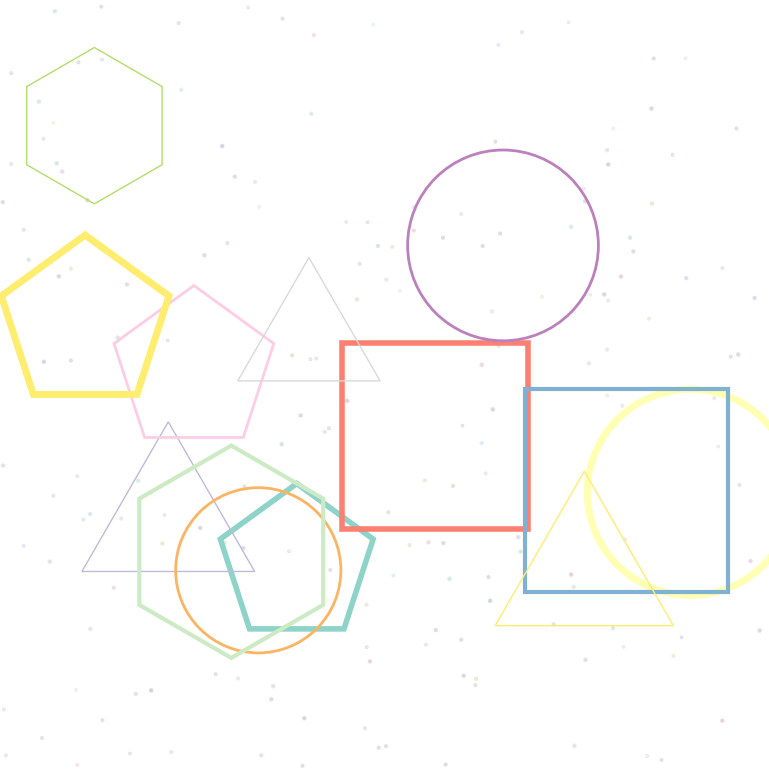[{"shape": "pentagon", "thickness": 2, "radius": 0.52, "center": [0.385, 0.268]}, {"shape": "circle", "thickness": 2.5, "radius": 0.67, "center": [0.897, 0.361]}, {"shape": "triangle", "thickness": 0.5, "radius": 0.65, "center": [0.219, 0.323]}, {"shape": "square", "thickness": 2, "radius": 0.6, "center": [0.565, 0.434]}, {"shape": "square", "thickness": 1.5, "radius": 0.66, "center": [0.814, 0.363]}, {"shape": "circle", "thickness": 1, "radius": 0.54, "center": [0.335, 0.259]}, {"shape": "hexagon", "thickness": 0.5, "radius": 0.51, "center": [0.123, 0.837]}, {"shape": "pentagon", "thickness": 1, "radius": 0.55, "center": [0.252, 0.52]}, {"shape": "triangle", "thickness": 0.5, "radius": 0.53, "center": [0.401, 0.559]}, {"shape": "circle", "thickness": 1, "radius": 0.62, "center": [0.653, 0.681]}, {"shape": "hexagon", "thickness": 1.5, "radius": 0.69, "center": [0.3, 0.283]}, {"shape": "pentagon", "thickness": 2.5, "radius": 0.57, "center": [0.111, 0.58]}, {"shape": "triangle", "thickness": 0.5, "radius": 0.67, "center": [0.759, 0.254]}]